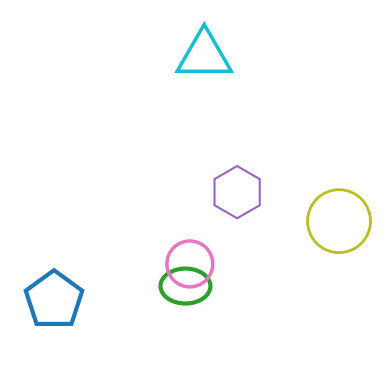[{"shape": "pentagon", "thickness": 3, "radius": 0.39, "center": [0.14, 0.221]}, {"shape": "oval", "thickness": 3, "radius": 0.32, "center": [0.482, 0.257]}, {"shape": "hexagon", "thickness": 1.5, "radius": 0.34, "center": [0.616, 0.501]}, {"shape": "circle", "thickness": 2.5, "radius": 0.3, "center": [0.493, 0.314]}, {"shape": "circle", "thickness": 2, "radius": 0.41, "center": [0.881, 0.426]}, {"shape": "triangle", "thickness": 2.5, "radius": 0.41, "center": [0.53, 0.856]}]